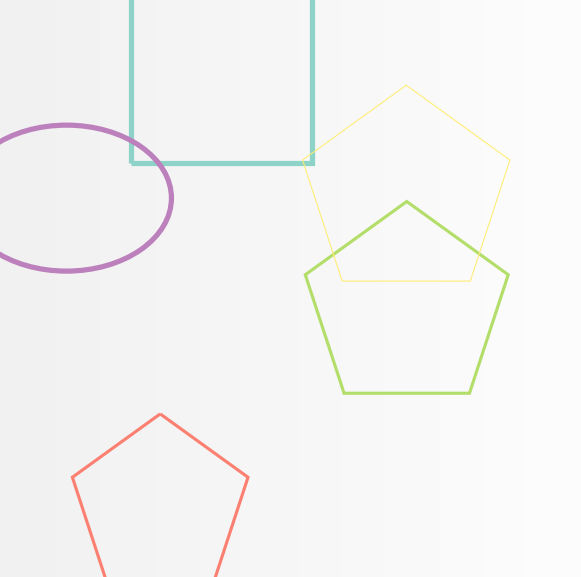[{"shape": "square", "thickness": 2.5, "radius": 0.78, "center": [0.381, 0.873]}, {"shape": "pentagon", "thickness": 1.5, "radius": 0.79, "center": [0.276, 0.124]}, {"shape": "pentagon", "thickness": 1.5, "radius": 0.92, "center": [0.7, 0.467]}, {"shape": "oval", "thickness": 2.5, "radius": 0.9, "center": [0.114, 0.656]}, {"shape": "pentagon", "thickness": 0.5, "radius": 0.94, "center": [0.699, 0.664]}]